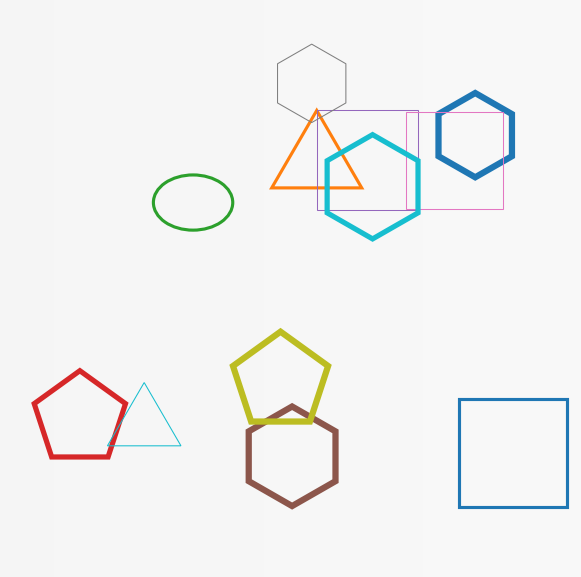[{"shape": "hexagon", "thickness": 3, "radius": 0.36, "center": [0.818, 0.765]}, {"shape": "square", "thickness": 1.5, "radius": 0.47, "center": [0.883, 0.214]}, {"shape": "triangle", "thickness": 1.5, "radius": 0.45, "center": [0.545, 0.718]}, {"shape": "oval", "thickness": 1.5, "radius": 0.34, "center": [0.332, 0.648]}, {"shape": "pentagon", "thickness": 2.5, "radius": 0.41, "center": [0.137, 0.275]}, {"shape": "square", "thickness": 0.5, "radius": 0.43, "center": [0.632, 0.723]}, {"shape": "hexagon", "thickness": 3, "radius": 0.43, "center": [0.503, 0.209]}, {"shape": "square", "thickness": 0.5, "radius": 0.42, "center": [0.782, 0.721]}, {"shape": "hexagon", "thickness": 0.5, "radius": 0.34, "center": [0.536, 0.855]}, {"shape": "pentagon", "thickness": 3, "radius": 0.43, "center": [0.483, 0.339]}, {"shape": "hexagon", "thickness": 2.5, "radius": 0.45, "center": [0.641, 0.676]}, {"shape": "triangle", "thickness": 0.5, "radius": 0.37, "center": [0.248, 0.264]}]